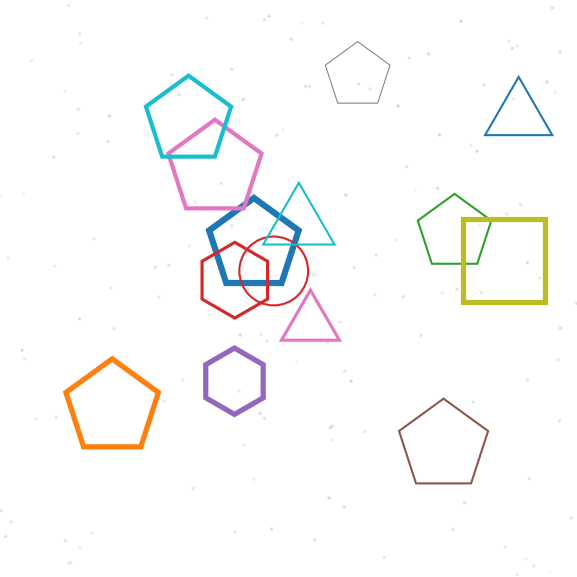[{"shape": "triangle", "thickness": 1, "radius": 0.34, "center": [0.898, 0.799]}, {"shape": "pentagon", "thickness": 3, "radius": 0.41, "center": [0.44, 0.575]}, {"shape": "pentagon", "thickness": 2.5, "radius": 0.42, "center": [0.194, 0.293]}, {"shape": "pentagon", "thickness": 1, "radius": 0.33, "center": [0.787, 0.597]}, {"shape": "circle", "thickness": 1, "radius": 0.3, "center": [0.474, 0.53]}, {"shape": "hexagon", "thickness": 1.5, "radius": 0.33, "center": [0.407, 0.514]}, {"shape": "hexagon", "thickness": 2.5, "radius": 0.29, "center": [0.406, 0.339]}, {"shape": "pentagon", "thickness": 1, "radius": 0.41, "center": [0.768, 0.228]}, {"shape": "triangle", "thickness": 1.5, "radius": 0.29, "center": [0.538, 0.439]}, {"shape": "pentagon", "thickness": 2, "radius": 0.42, "center": [0.372, 0.707]}, {"shape": "pentagon", "thickness": 0.5, "radius": 0.29, "center": [0.619, 0.868]}, {"shape": "square", "thickness": 2.5, "radius": 0.36, "center": [0.873, 0.548]}, {"shape": "pentagon", "thickness": 2, "radius": 0.39, "center": [0.326, 0.791]}, {"shape": "triangle", "thickness": 1, "radius": 0.36, "center": [0.518, 0.611]}]